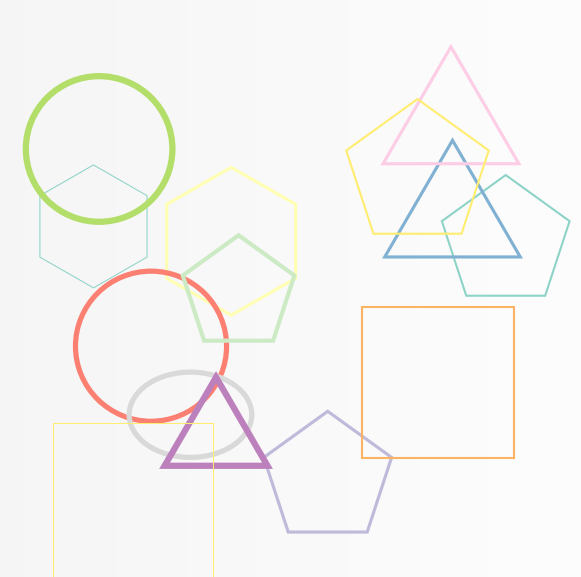[{"shape": "pentagon", "thickness": 1, "radius": 0.58, "center": [0.87, 0.581]}, {"shape": "hexagon", "thickness": 0.5, "radius": 0.53, "center": [0.161, 0.607]}, {"shape": "hexagon", "thickness": 1.5, "radius": 0.64, "center": [0.398, 0.581]}, {"shape": "pentagon", "thickness": 1.5, "radius": 0.58, "center": [0.564, 0.171]}, {"shape": "circle", "thickness": 2.5, "radius": 0.65, "center": [0.26, 0.4]}, {"shape": "triangle", "thickness": 1.5, "radius": 0.67, "center": [0.779, 0.622]}, {"shape": "square", "thickness": 1, "radius": 0.65, "center": [0.754, 0.337]}, {"shape": "circle", "thickness": 3, "radius": 0.63, "center": [0.171, 0.741]}, {"shape": "triangle", "thickness": 1.5, "radius": 0.67, "center": [0.776, 0.783]}, {"shape": "oval", "thickness": 2.5, "radius": 0.53, "center": [0.328, 0.281]}, {"shape": "triangle", "thickness": 3, "radius": 0.51, "center": [0.372, 0.244]}, {"shape": "pentagon", "thickness": 2, "radius": 0.5, "center": [0.41, 0.491]}, {"shape": "pentagon", "thickness": 1, "radius": 0.64, "center": [0.718, 0.699]}, {"shape": "square", "thickness": 0.5, "radius": 0.68, "center": [0.229, 0.13]}]